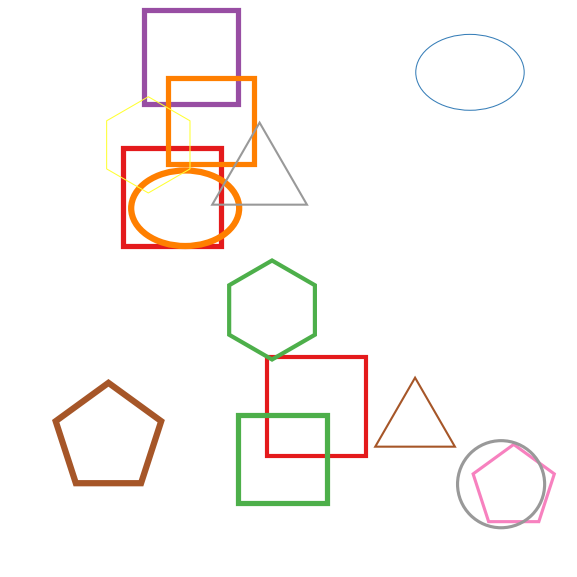[{"shape": "square", "thickness": 2, "radius": 0.43, "center": [0.548, 0.295]}, {"shape": "square", "thickness": 2.5, "radius": 0.42, "center": [0.299, 0.658]}, {"shape": "oval", "thickness": 0.5, "radius": 0.47, "center": [0.814, 0.874]}, {"shape": "square", "thickness": 2.5, "radius": 0.38, "center": [0.489, 0.205]}, {"shape": "hexagon", "thickness": 2, "radius": 0.43, "center": [0.471, 0.462]}, {"shape": "square", "thickness": 2.5, "radius": 0.41, "center": [0.331, 0.9]}, {"shape": "oval", "thickness": 3, "radius": 0.47, "center": [0.321, 0.639]}, {"shape": "square", "thickness": 2.5, "radius": 0.37, "center": [0.366, 0.79]}, {"shape": "hexagon", "thickness": 0.5, "radius": 0.42, "center": [0.257, 0.748]}, {"shape": "triangle", "thickness": 1, "radius": 0.4, "center": [0.719, 0.265]}, {"shape": "pentagon", "thickness": 3, "radius": 0.48, "center": [0.188, 0.24]}, {"shape": "pentagon", "thickness": 1.5, "radius": 0.37, "center": [0.89, 0.156]}, {"shape": "triangle", "thickness": 1, "radius": 0.47, "center": [0.45, 0.692]}, {"shape": "circle", "thickness": 1.5, "radius": 0.38, "center": [0.868, 0.161]}]